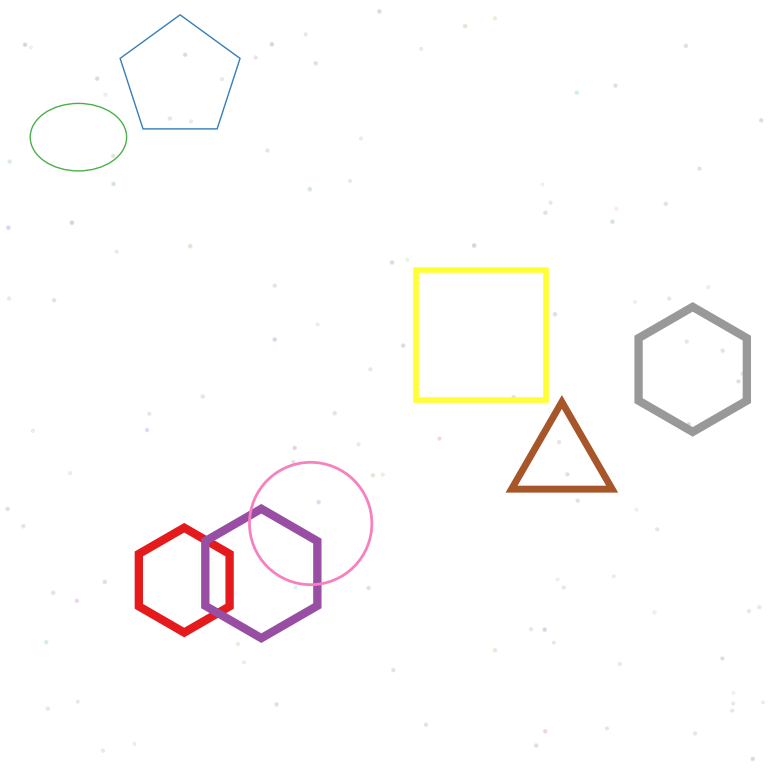[{"shape": "hexagon", "thickness": 3, "radius": 0.34, "center": [0.239, 0.247]}, {"shape": "pentagon", "thickness": 0.5, "radius": 0.41, "center": [0.234, 0.899]}, {"shape": "oval", "thickness": 0.5, "radius": 0.31, "center": [0.102, 0.822]}, {"shape": "hexagon", "thickness": 3, "radius": 0.42, "center": [0.339, 0.255]}, {"shape": "square", "thickness": 2, "radius": 0.42, "center": [0.625, 0.565]}, {"shape": "triangle", "thickness": 2.5, "radius": 0.38, "center": [0.73, 0.402]}, {"shape": "circle", "thickness": 1, "radius": 0.4, "center": [0.403, 0.32]}, {"shape": "hexagon", "thickness": 3, "radius": 0.41, "center": [0.9, 0.52]}]